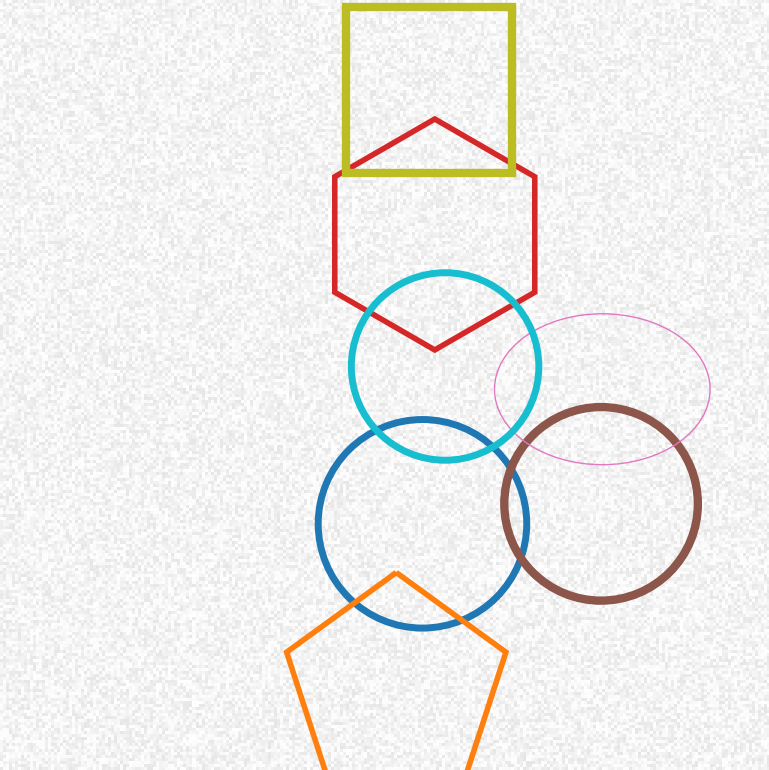[{"shape": "circle", "thickness": 2.5, "radius": 0.68, "center": [0.549, 0.32]}, {"shape": "pentagon", "thickness": 2, "radius": 0.75, "center": [0.515, 0.107]}, {"shape": "hexagon", "thickness": 2, "radius": 0.75, "center": [0.565, 0.695]}, {"shape": "circle", "thickness": 3, "radius": 0.63, "center": [0.781, 0.346]}, {"shape": "oval", "thickness": 0.5, "radius": 0.7, "center": [0.782, 0.494]}, {"shape": "square", "thickness": 3, "radius": 0.54, "center": [0.557, 0.883]}, {"shape": "circle", "thickness": 2.5, "radius": 0.61, "center": [0.578, 0.524]}]